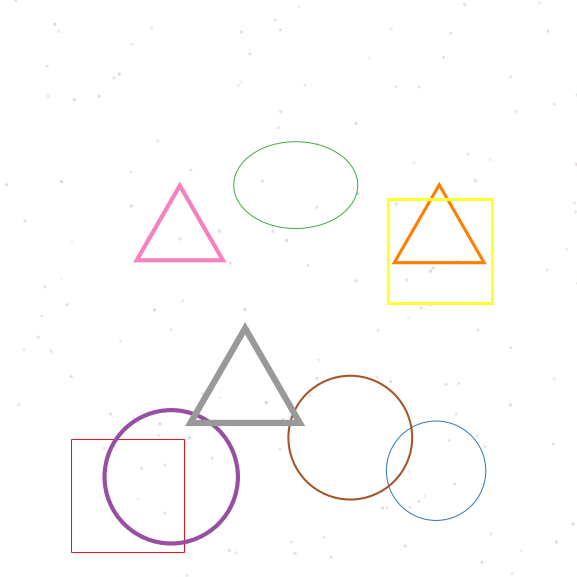[{"shape": "square", "thickness": 0.5, "radius": 0.49, "center": [0.221, 0.141]}, {"shape": "circle", "thickness": 0.5, "radius": 0.43, "center": [0.755, 0.184]}, {"shape": "oval", "thickness": 0.5, "radius": 0.54, "center": [0.512, 0.679]}, {"shape": "circle", "thickness": 2, "radius": 0.58, "center": [0.296, 0.173]}, {"shape": "triangle", "thickness": 1.5, "radius": 0.45, "center": [0.761, 0.589]}, {"shape": "square", "thickness": 1.5, "radius": 0.45, "center": [0.763, 0.565]}, {"shape": "circle", "thickness": 1, "radius": 0.54, "center": [0.607, 0.241]}, {"shape": "triangle", "thickness": 2, "radius": 0.43, "center": [0.311, 0.592]}, {"shape": "triangle", "thickness": 3, "radius": 0.55, "center": [0.424, 0.321]}]